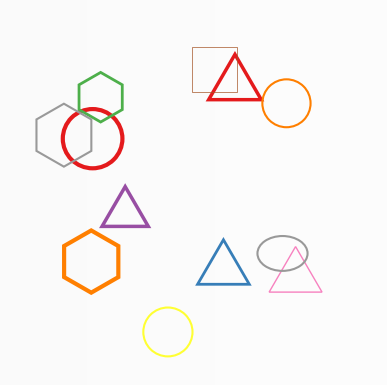[{"shape": "triangle", "thickness": 2.5, "radius": 0.39, "center": [0.606, 0.78]}, {"shape": "circle", "thickness": 3, "radius": 0.38, "center": [0.239, 0.64]}, {"shape": "triangle", "thickness": 2, "radius": 0.39, "center": [0.577, 0.3]}, {"shape": "hexagon", "thickness": 2, "radius": 0.32, "center": [0.26, 0.748]}, {"shape": "triangle", "thickness": 2.5, "radius": 0.34, "center": [0.323, 0.446]}, {"shape": "circle", "thickness": 1.5, "radius": 0.31, "center": [0.739, 0.732]}, {"shape": "hexagon", "thickness": 3, "radius": 0.4, "center": [0.235, 0.321]}, {"shape": "circle", "thickness": 1.5, "radius": 0.32, "center": [0.433, 0.138]}, {"shape": "square", "thickness": 0.5, "radius": 0.29, "center": [0.554, 0.82]}, {"shape": "triangle", "thickness": 1, "radius": 0.39, "center": [0.763, 0.281]}, {"shape": "oval", "thickness": 1.5, "radius": 0.32, "center": [0.729, 0.342]}, {"shape": "hexagon", "thickness": 1.5, "radius": 0.41, "center": [0.165, 0.649]}]